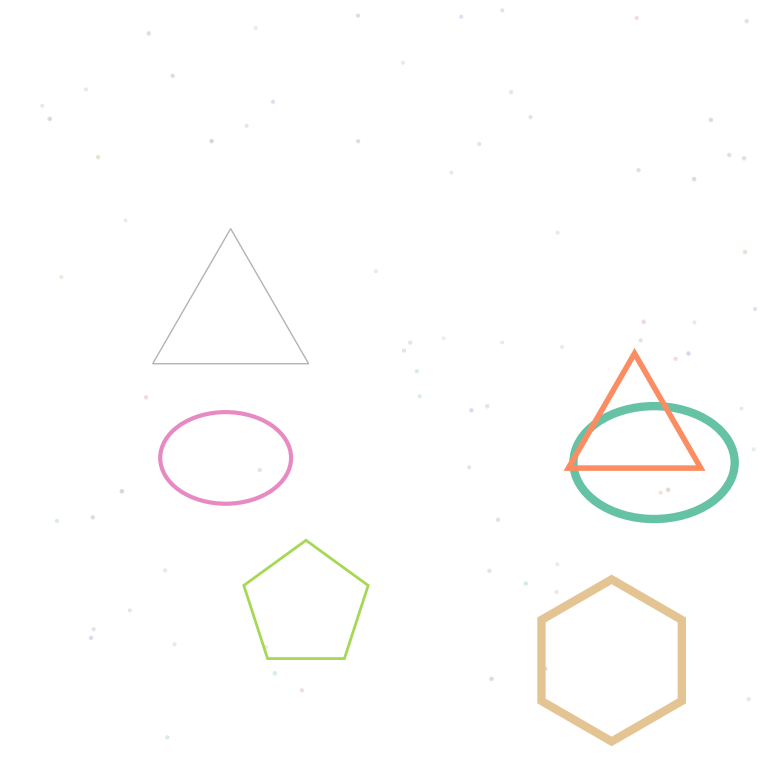[{"shape": "oval", "thickness": 3, "radius": 0.52, "center": [0.849, 0.399]}, {"shape": "triangle", "thickness": 2, "radius": 0.5, "center": [0.824, 0.442]}, {"shape": "oval", "thickness": 1.5, "radius": 0.42, "center": [0.293, 0.405]}, {"shape": "pentagon", "thickness": 1, "radius": 0.42, "center": [0.397, 0.213]}, {"shape": "hexagon", "thickness": 3, "radius": 0.53, "center": [0.794, 0.142]}, {"shape": "triangle", "thickness": 0.5, "radius": 0.58, "center": [0.3, 0.586]}]